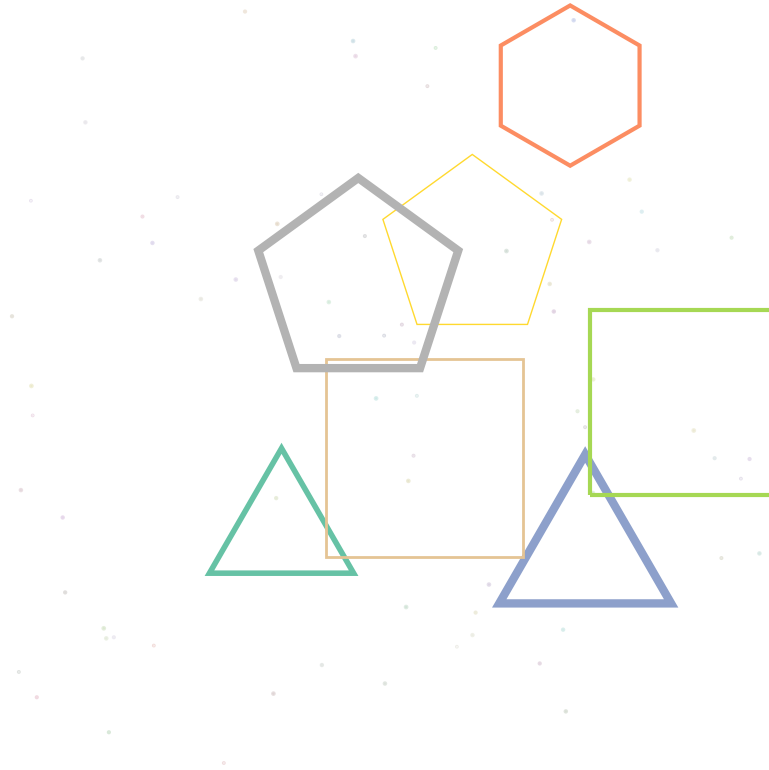[{"shape": "triangle", "thickness": 2, "radius": 0.54, "center": [0.366, 0.31]}, {"shape": "hexagon", "thickness": 1.5, "radius": 0.52, "center": [0.74, 0.889]}, {"shape": "triangle", "thickness": 3, "radius": 0.64, "center": [0.76, 0.281]}, {"shape": "square", "thickness": 1.5, "radius": 0.6, "center": [0.887, 0.477]}, {"shape": "pentagon", "thickness": 0.5, "radius": 0.61, "center": [0.613, 0.677]}, {"shape": "square", "thickness": 1, "radius": 0.64, "center": [0.551, 0.405]}, {"shape": "pentagon", "thickness": 3, "radius": 0.68, "center": [0.465, 0.632]}]